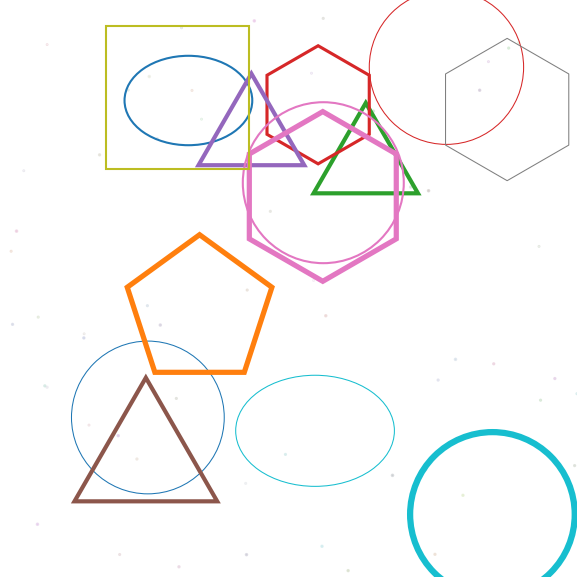[{"shape": "circle", "thickness": 0.5, "radius": 0.66, "center": [0.256, 0.276]}, {"shape": "oval", "thickness": 1, "radius": 0.55, "center": [0.326, 0.825]}, {"shape": "pentagon", "thickness": 2.5, "radius": 0.66, "center": [0.346, 0.461]}, {"shape": "triangle", "thickness": 2, "radius": 0.52, "center": [0.633, 0.717]}, {"shape": "hexagon", "thickness": 1.5, "radius": 0.51, "center": [0.551, 0.818]}, {"shape": "circle", "thickness": 0.5, "radius": 0.67, "center": [0.773, 0.883]}, {"shape": "triangle", "thickness": 2, "radius": 0.53, "center": [0.435, 0.766]}, {"shape": "triangle", "thickness": 2, "radius": 0.71, "center": [0.253, 0.202]}, {"shape": "circle", "thickness": 1, "radius": 0.7, "center": [0.56, 0.683]}, {"shape": "hexagon", "thickness": 2.5, "radius": 0.73, "center": [0.559, 0.659]}, {"shape": "hexagon", "thickness": 0.5, "radius": 0.62, "center": [0.878, 0.809]}, {"shape": "square", "thickness": 1, "radius": 0.62, "center": [0.307, 0.831]}, {"shape": "circle", "thickness": 3, "radius": 0.71, "center": [0.853, 0.108]}, {"shape": "oval", "thickness": 0.5, "radius": 0.69, "center": [0.546, 0.253]}]